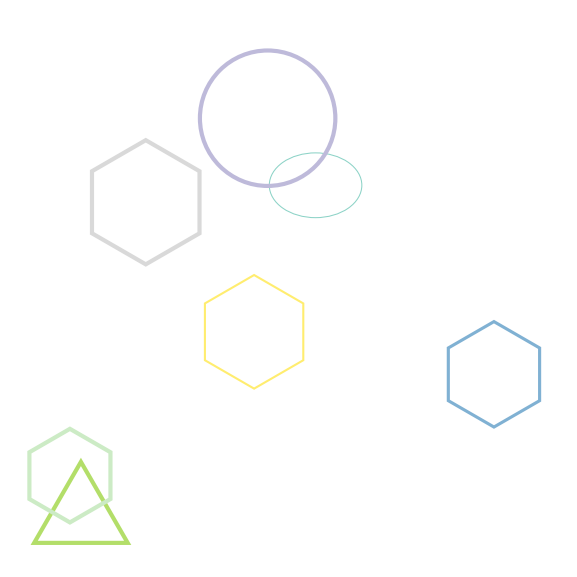[{"shape": "oval", "thickness": 0.5, "radius": 0.4, "center": [0.546, 0.678]}, {"shape": "circle", "thickness": 2, "radius": 0.59, "center": [0.463, 0.794]}, {"shape": "hexagon", "thickness": 1.5, "radius": 0.46, "center": [0.855, 0.351]}, {"shape": "triangle", "thickness": 2, "radius": 0.47, "center": [0.14, 0.106]}, {"shape": "hexagon", "thickness": 2, "radius": 0.54, "center": [0.252, 0.649]}, {"shape": "hexagon", "thickness": 2, "radius": 0.41, "center": [0.121, 0.176]}, {"shape": "hexagon", "thickness": 1, "radius": 0.49, "center": [0.44, 0.425]}]